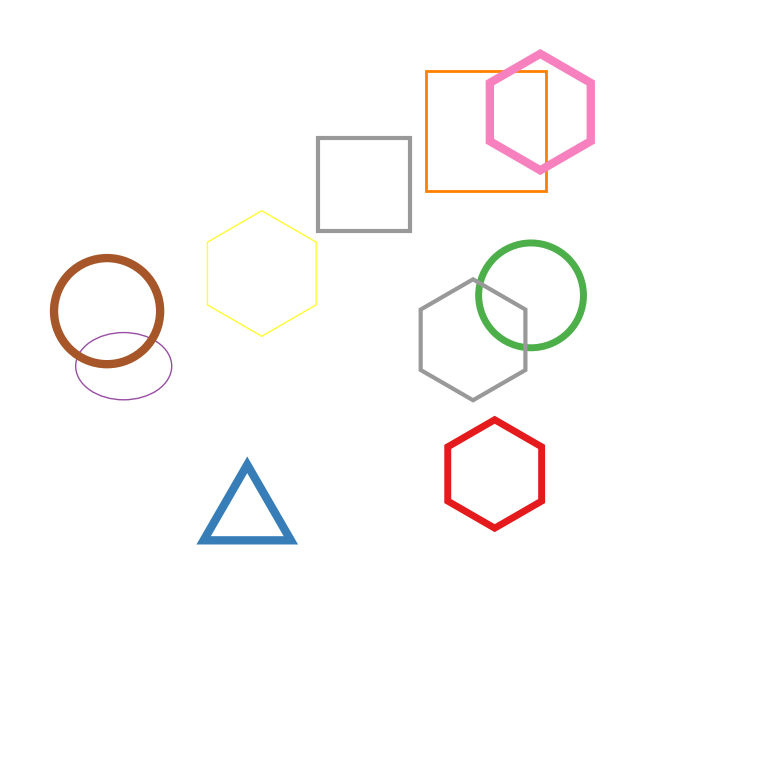[{"shape": "hexagon", "thickness": 2.5, "radius": 0.35, "center": [0.642, 0.384]}, {"shape": "triangle", "thickness": 3, "radius": 0.33, "center": [0.321, 0.331]}, {"shape": "circle", "thickness": 2.5, "radius": 0.34, "center": [0.69, 0.616]}, {"shape": "oval", "thickness": 0.5, "radius": 0.31, "center": [0.161, 0.524]}, {"shape": "square", "thickness": 1, "radius": 0.39, "center": [0.631, 0.83]}, {"shape": "hexagon", "thickness": 0.5, "radius": 0.41, "center": [0.34, 0.645]}, {"shape": "circle", "thickness": 3, "radius": 0.34, "center": [0.139, 0.596]}, {"shape": "hexagon", "thickness": 3, "radius": 0.38, "center": [0.702, 0.854]}, {"shape": "square", "thickness": 1.5, "radius": 0.3, "center": [0.473, 0.761]}, {"shape": "hexagon", "thickness": 1.5, "radius": 0.39, "center": [0.614, 0.559]}]